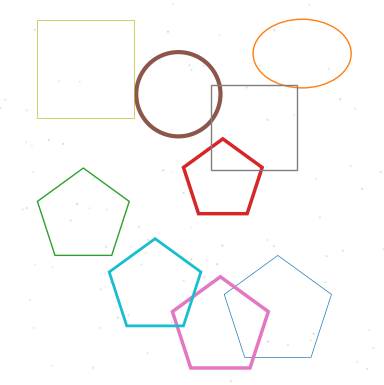[{"shape": "pentagon", "thickness": 0.5, "radius": 0.73, "center": [0.722, 0.19]}, {"shape": "oval", "thickness": 1, "radius": 0.64, "center": [0.785, 0.861]}, {"shape": "pentagon", "thickness": 1, "radius": 0.63, "center": [0.216, 0.438]}, {"shape": "pentagon", "thickness": 2.5, "radius": 0.54, "center": [0.579, 0.532]}, {"shape": "circle", "thickness": 3, "radius": 0.55, "center": [0.463, 0.755]}, {"shape": "pentagon", "thickness": 2.5, "radius": 0.65, "center": [0.572, 0.15]}, {"shape": "square", "thickness": 1, "radius": 0.56, "center": [0.66, 0.669]}, {"shape": "square", "thickness": 0.5, "radius": 0.63, "center": [0.223, 0.821]}, {"shape": "pentagon", "thickness": 2, "radius": 0.63, "center": [0.403, 0.255]}]